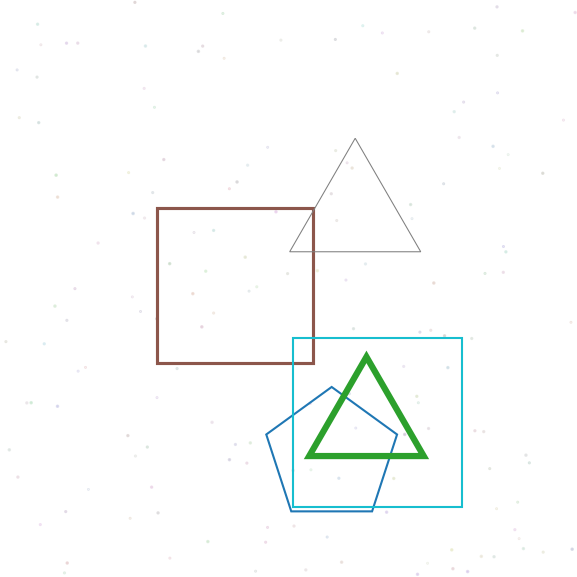[{"shape": "pentagon", "thickness": 1, "radius": 0.6, "center": [0.574, 0.21]}, {"shape": "triangle", "thickness": 3, "radius": 0.57, "center": [0.635, 0.267]}, {"shape": "square", "thickness": 1.5, "radius": 0.67, "center": [0.407, 0.505]}, {"shape": "triangle", "thickness": 0.5, "radius": 0.66, "center": [0.615, 0.629]}, {"shape": "square", "thickness": 1, "radius": 0.73, "center": [0.653, 0.268]}]